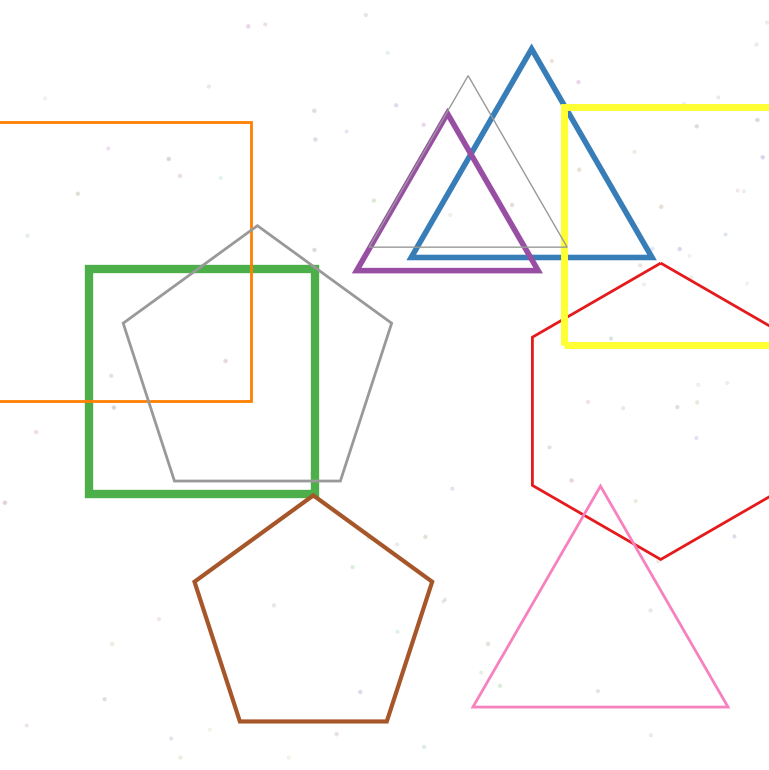[{"shape": "hexagon", "thickness": 1, "radius": 0.96, "center": [0.858, 0.466]}, {"shape": "triangle", "thickness": 2, "radius": 0.9, "center": [0.69, 0.756]}, {"shape": "square", "thickness": 3, "radius": 0.73, "center": [0.262, 0.504]}, {"shape": "triangle", "thickness": 2, "radius": 0.68, "center": [0.581, 0.717]}, {"shape": "square", "thickness": 1, "radius": 0.91, "center": [0.145, 0.661]}, {"shape": "square", "thickness": 2.5, "radius": 0.77, "center": [0.887, 0.707]}, {"shape": "pentagon", "thickness": 1.5, "radius": 0.81, "center": [0.407, 0.194]}, {"shape": "triangle", "thickness": 1, "radius": 0.96, "center": [0.78, 0.177]}, {"shape": "triangle", "thickness": 0.5, "radius": 0.74, "center": [0.608, 0.753]}, {"shape": "pentagon", "thickness": 1, "radius": 0.92, "center": [0.334, 0.524]}]